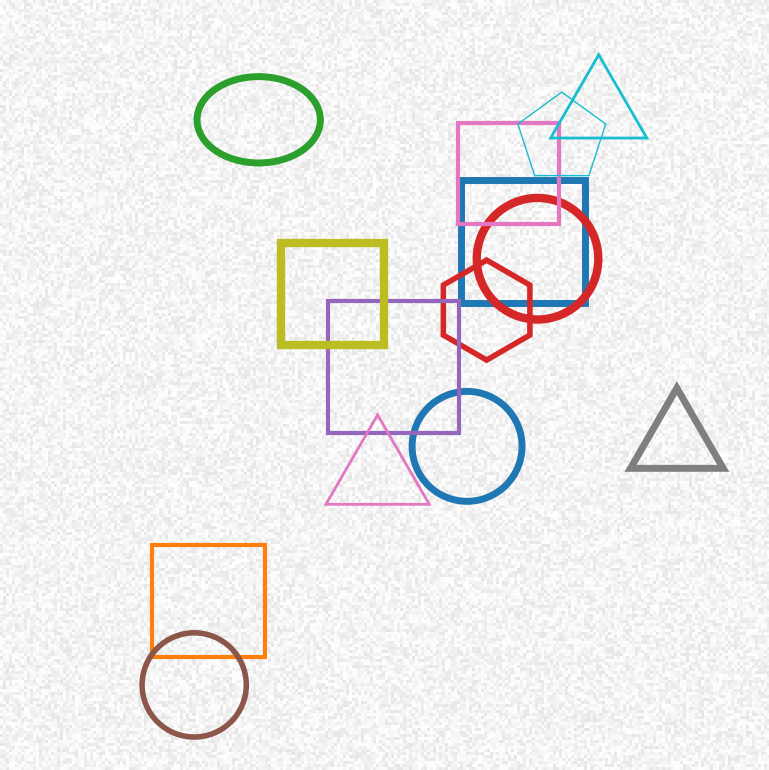[{"shape": "square", "thickness": 2.5, "radius": 0.4, "center": [0.68, 0.686]}, {"shape": "circle", "thickness": 2.5, "radius": 0.36, "center": [0.607, 0.42]}, {"shape": "square", "thickness": 1.5, "radius": 0.36, "center": [0.271, 0.22]}, {"shape": "oval", "thickness": 2.5, "radius": 0.4, "center": [0.336, 0.844]}, {"shape": "hexagon", "thickness": 2, "radius": 0.32, "center": [0.632, 0.597]}, {"shape": "circle", "thickness": 3, "radius": 0.39, "center": [0.698, 0.664]}, {"shape": "square", "thickness": 1.5, "radius": 0.43, "center": [0.511, 0.524]}, {"shape": "circle", "thickness": 2, "radius": 0.34, "center": [0.252, 0.11]}, {"shape": "triangle", "thickness": 1, "radius": 0.39, "center": [0.49, 0.384]}, {"shape": "square", "thickness": 1.5, "radius": 0.33, "center": [0.661, 0.775]}, {"shape": "triangle", "thickness": 2.5, "radius": 0.35, "center": [0.879, 0.427]}, {"shape": "square", "thickness": 3, "radius": 0.33, "center": [0.432, 0.618]}, {"shape": "pentagon", "thickness": 0.5, "radius": 0.3, "center": [0.73, 0.82]}, {"shape": "triangle", "thickness": 1, "radius": 0.36, "center": [0.778, 0.857]}]